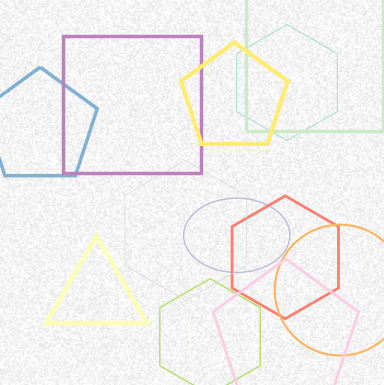[{"shape": "hexagon", "thickness": 0.5, "radius": 0.75, "center": [0.745, 0.785]}, {"shape": "triangle", "thickness": 3, "radius": 0.75, "center": [0.25, 0.236]}, {"shape": "oval", "thickness": 1, "radius": 0.69, "center": [0.615, 0.389]}, {"shape": "hexagon", "thickness": 2, "radius": 0.8, "center": [0.741, 0.332]}, {"shape": "pentagon", "thickness": 2.5, "radius": 0.78, "center": [0.104, 0.67]}, {"shape": "circle", "thickness": 1.5, "radius": 0.85, "center": [0.884, 0.246]}, {"shape": "hexagon", "thickness": 1, "radius": 0.75, "center": [0.546, 0.126]}, {"shape": "pentagon", "thickness": 2, "radius": 0.99, "center": [0.742, 0.129]}, {"shape": "hexagon", "thickness": 0.5, "radius": 0.91, "center": [0.482, 0.401]}, {"shape": "square", "thickness": 2.5, "radius": 0.89, "center": [0.343, 0.729]}, {"shape": "square", "thickness": 2.5, "radius": 0.89, "center": [0.817, 0.838]}, {"shape": "pentagon", "thickness": 3, "radius": 0.73, "center": [0.609, 0.744]}]